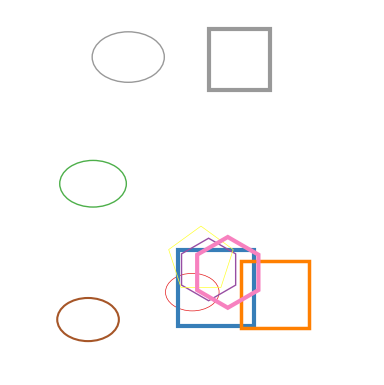[{"shape": "oval", "thickness": 0.5, "radius": 0.35, "center": [0.499, 0.241]}, {"shape": "square", "thickness": 3, "radius": 0.49, "center": [0.561, 0.251]}, {"shape": "oval", "thickness": 1, "radius": 0.43, "center": [0.242, 0.523]}, {"shape": "hexagon", "thickness": 1, "radius": 0.41, "center": [0.542, 0.3]}, {"shape": "square", "thickness": 2.5, "radius": 0.44, "center": [0.715, 0.236]}, {"shape": "pentagon", "thickness": 0.5, "radius": 0.44, "center": [0.522, 0.325]}, {"shape": "oval", "thickness": 1.5, "radius": 0.4, "center": [0.229, 0.17]}, {"shape": "hexagon", "thickness": 3, "radius": 0.46, "center": [0.592, 0.293]}, {"shape": "oval", "thickness": 1, "radius": 0.47, "center": [0.333, 0.852]}, {"shape": "square", "thickness": 3, "radius": 0.4, "center": [0.621, 0.846]}]